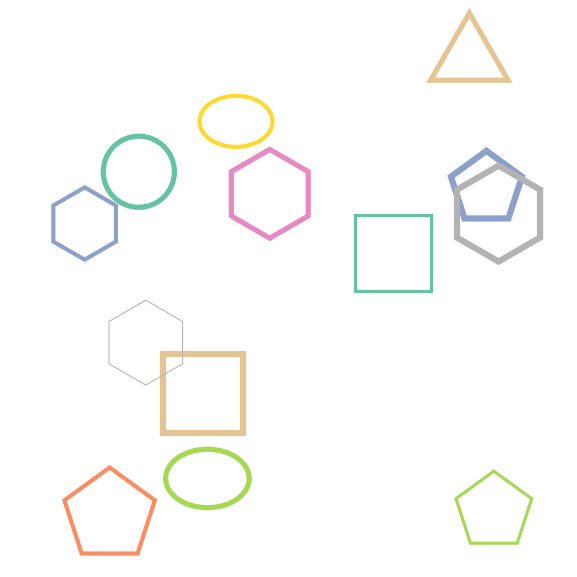[{"shape": "square", "thickness": 1.5, "radius": 0.33, "center": [0.681, 0.561]}, {"shape": "circle", "thickness": 2.5, "radius": 0.31, "center": [0.24, 0.702]}, {"shape": "pentagon", "thickness": 2, "radius": 0.41, "center": [0.19, 0.107]}, {"shape": "hexagon", "thickness": 2, "radius": 0.31, "center": [0.147, 0.612]}, {"shape": "pentagon", "thickness": 3, "radius": 0.32, "center": [0.842, 0.673]}, {"shape": "hexagon", "thickness": 2.5, "radius": 0.38, "center": [0.467, 0.664]}, {"shape": "pentagon", "thickness": 1.5, "radius": 0.34, "center": [0.855, 0.114]}, {"shape": "oval", "thickness": 2.5, "radius": 0.36, "center": [0.359, 0.171]}, {"shape": "oval", "thickness": 2, "radius": 0.32, "center": [0.409, 0.789]}, {"shape": "triangle", "thickness": 2.5, "radius": 0.39, "center": [0.813, 0.899]}, {"shape": "square", "thickness": 3, "radius": 0.34, "center": [0.352, 0.318]}, {"shape": "hexagon", "thickness": 3, "radius": 0.42, "center": [0.863, 0.629]}, {"shape": "hexagon", "thickness": 0.5, "radius": 0.37, "center": [0.253, 0.406]}]